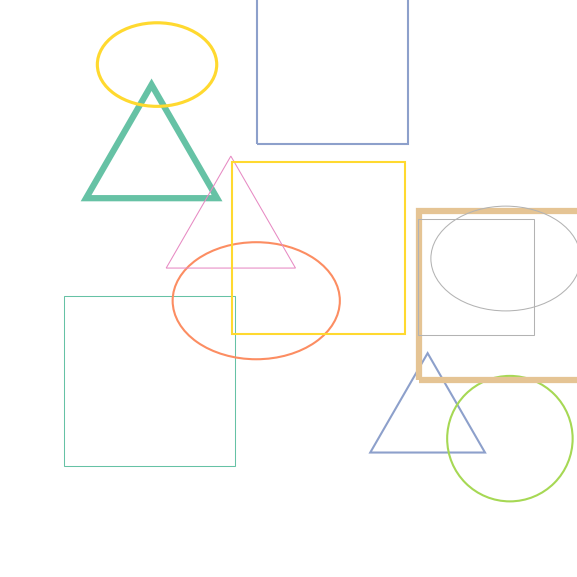[{"shape": "triangle", "thickness": 3, "radius": 0.65, "center": [0.262, 0.721]}, {"shape": "square", "thickness": 0.5, "radius": 0.74, "center": [0.259, 0.339]}, {"shape": "oval", "thickness": 1, "radius": 0.72, "center": [0.444, 0.478]}, {"shape": "square", "thickness": 1, "radius": 0.65, "center": [0.576, 0.879]}, {"shape": "triangle", "thickness": 1, "radius": 0.57, "center": [0.74, 0.273]}, {"shape": "triangle", "thickness": 0.5, "radius": 0.65, "center": [0.4, 0.6]}, {"shape": "circle", "thickness": 1, "radius": 0.54, "center": [0.883, 0.24]}, {"shape": "oval", "thickness": 1.5, "radius": 0.52, "center": [0.272, 0.887]}, {"shape": "square", "thickness": 1, "radius": 0.75, "center": [0.551, 0.569]}, {"shape": "square", "thickness": 3, "radius": 0.73, "center": [0.873, 0.487]}, {"shape": "oval", "thickness": 0.5, "radius": 0.65, "center": [0.876, 0.551]}, {"shape": "square", "thickness": 0.5, "radius": 0.5, "center": [0.824, 0.519]}]